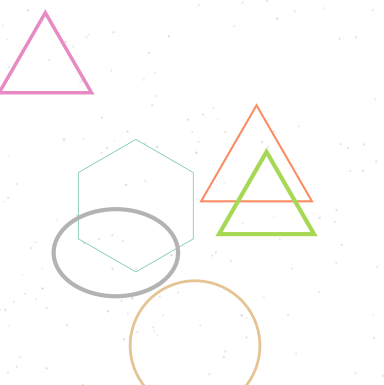[{"shape": "hexagon", "thickness": 0.5, "radius": 0.86, "center": [0.353, 0.466]}, {"shape": "triangle", "thickness": 1.5, "radius": 0.83, "center": [0.666, 0.56]}, {"shape": "triangle", "thickness": 2.5, "radius": 0.69, "center": [0.118, 0.828]}, {"shape": "triangle", "thickness": 3, "radius": 0.71, "center": [0.692, 0.463]}, {"shape": "circle", "thickness": 2, "radius": 0.84, "center": [0.507, 0.102]}, {"shape": "oval", "thickness": 3, "radius": 0.81, "center": [0.301, 0.344]}]